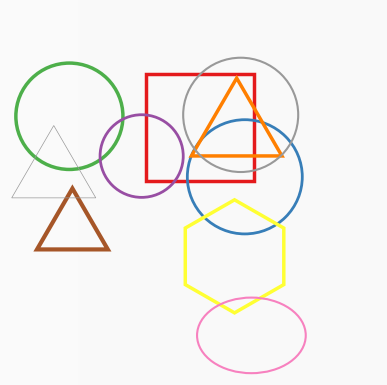[{"shape": "square", "thickness": 2.5, "radius": 0.69, "center": [0.515, 0.669]}, {"shape": "circle", "thickness": 2, "radius": 0.74, "center": [0.632, 0.541]}, {"shape": "circle", "thickness": 2.5, "radius": 0.69, "center": [0.179, 0.698]}, {"shape": "circle", "thickness": 2, "radius": 0.54, "center": [0.366, 0.595]}, {"shape": "triangle", "thickness": 2.5, "radius": 0.67, "center": [0.611, 0.662]}, {"shape": "hexagon", "thickness": 2.5, "radius": 0.73, "center": [0.605, 0.334]}, {"shape": "triangle", "thickness": 3, "radius": 0.53, "center": [0.187, 0.405]}, {"shape": "oval", "thickness": 1.5, "radius": 0.7, "center": [0.649, 0.129]}, {"shape": "circle", "thickness": 1.5, "radius": 0.74, "center": [0.621, 0.702]}, {"shape": "triangle", "thickness": 0.5, "radius": 0.63, "center": [0.139, 0.549]}]